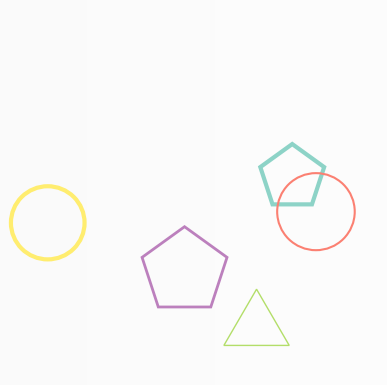[{"shape": "pentagon", "thickness": 3, "radius": 0.43, "center": [0.754, 0.539]}, {"shape": "circle", "thickness": 1.5, "radius": 0.5, "center": [0.815, 0.45]}, {"shape": "triangle", "thickness": 1, "radius": 0.49, "center": [0.662, 0.151]}, {"shape": "pentagon", "thickness": 2, "radius": 0.58, "center": [0.476, 0.296]}, {"shape": "circle", "thickness": 3, "radius": 0.47, "center": [0.123, 0.421]}]